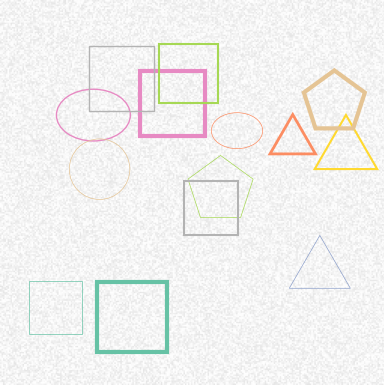[{"shape": "square", "thickness": 0.5, "radius": 0.34, "center": [0.144, 0.201]}, {"shape": "square", "thickness": 3, "radius": 0.46, "center": [0.343, 0.177]}, {"shape": "triangle", "thickness": 2, "radius": 0.34, "center": [0.76, 0.634]}, {"shape": "oval", "thickness": 0.5, "radius": 0.33, "center": [0.616, 0.661]}, {"shape": "triangle", "thickness": 0.5, "radius": 0.46, "center": [0.831, 0.297]}, {"shape": "oval", "thickness": 1, "radius": 0.48, "center": [0.243, 0.701]}, {"shape": "square", "thickness": 3, "radius": 0.42, "center": [0.447, 0.731]}, {"shape": "pentagon", "thickness": 0.5, "radius": 0.44, "center": [0.573, 0.507]}, {"shape": "square", "thickness": 1.5, "radius": 0.39, "center": [0.49, 0.81]}, {"shape": "triangle", "thickness": 1.5, "radius": 0.47, "center": [0.899, 0.608]}, {"shape": "circle", "thickness": 0.5, "radius": 0.39, "center": [0.259, 0.561]}, {"shape": "pentagon", "thickness": 3, "radius": 0.42, "center": [0.868, 0.734]}, {"shape": "square", "thickness": 1.5, "radius": 0.35, "center": [0.548, 0.46]}, {"shape": "square", "thickness": 1, "radius": 0.42, "center": [0.316, 0.796]}]